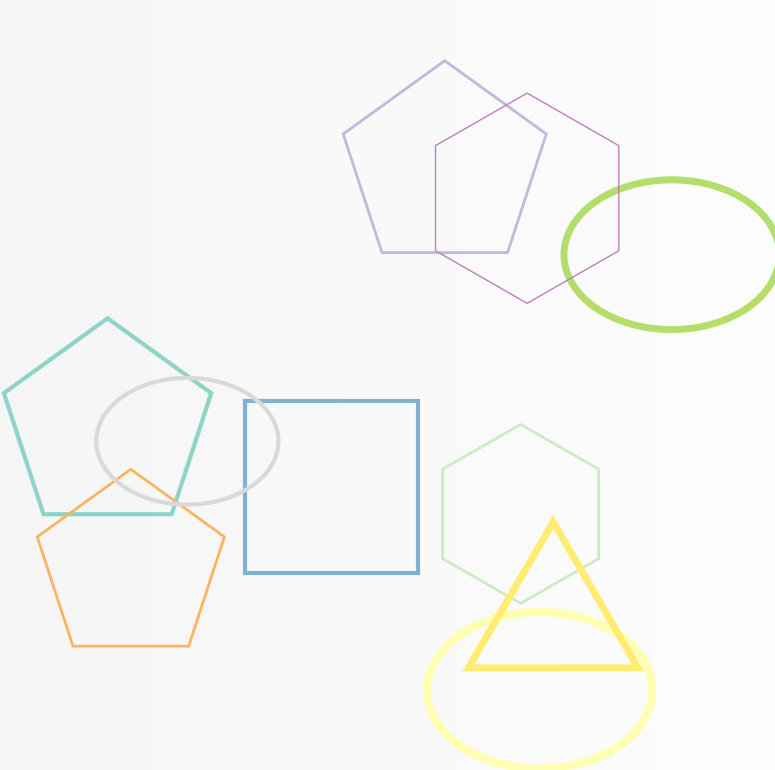[{"shape": "pentagon", "thickness": 1.5, "radius": 0.7, "center": [0.139, 0.446]}, {"shape": "oval", "thickness": 3, "radius": 0.73, "center": [0.696, 0.103]}, {"shape": "pentagon", "thickness": 1, "radius": 0.69, "center": [0.574, 0.783]}, {"shape": "square", "thickness": 1.5, "radius": 0.56, "center": [0.428, 0.368]}, {"shape": "pentagon", "thickness": 1, "radius": 0.63, "center": [0.169, 0.264]}, {"shape": "oval", "thickness": 2.5, "radius": 0.69, "center": [0.867, 0.669]}, {"shape": "oval", "thickness": 1.5, "radius": 0.59, "center": [0.242, 0.427]}, {"shape": "hexagon", "thickness": 0.5, "radius": 0.68, "center": [0.68, 0.743]}, {"shape": "hexagon", "thickness": 1, "radius": 0.58, "center": [0.672, 0.333]}, {"shape": "triangle", "thickness": 2.5, "radius": 0.63, "center": [0.714, 0.196]}]